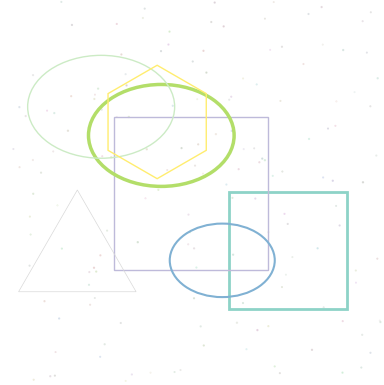[{"shape": "square", "thickness": 2, "radius": 0.76, "center": [0.748, 0.35]}, {"shape": "square", "thickness": 1, "radius": 1.0, "center": [0.496, 0.497]}, {"shape": "oval", "thickness": 1.5, "radius": 0.68, "center": [0.577, 0.324]}, {"shape": "oval", "thickness": 2.5, "radius": 0.95, "center": [0.419, 0.648]}, {"shape": "triangle", "thickness": 0.5, "radius": 0.88, "center": [0.201, 0.33]}, {"shape": "oval", "thickness": 1, "radius": 0.95, "center": [0.263, 0.723]}, {"shape": "hexagon", "thickness": 1, "radius": 0.74, "center": [0.408, 0.683]}]